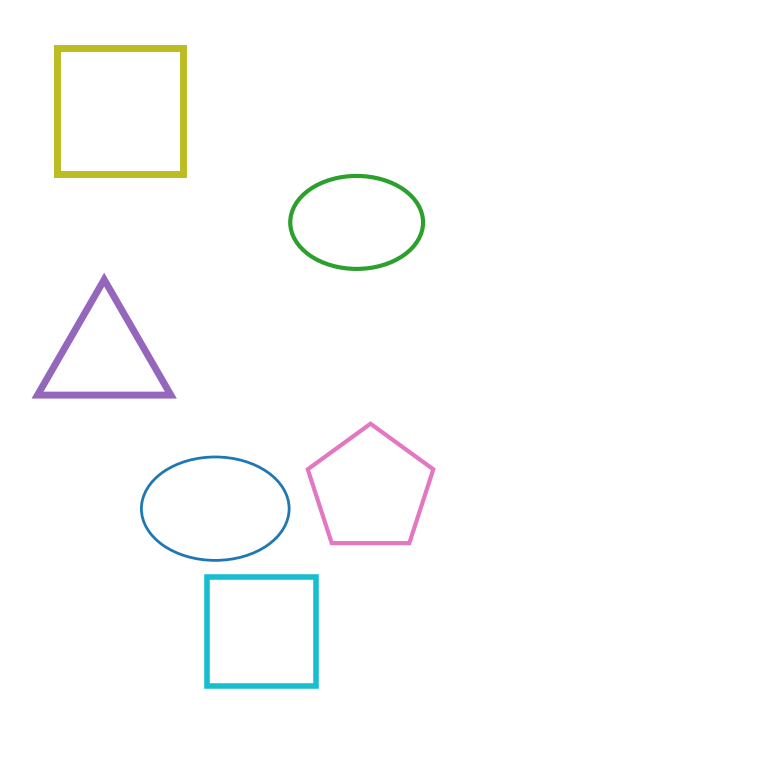[{"shape": "oval", "thickness": 1, "radius": 0.48, "center": [0.28, 0.339]}, {"shape": "oval", "thickness": 1.5, "radius": 0.43, "center": [0.463, 0.711]}, {"shape": "triangle", "thickness": 2.5, "radius": 0.5, "center": [0.135, 0.537]}, {"shape": "pentagon", "thickness": 1.5, "radius": 0.43, "center": [0.481, 0.364]}, {"shape": "square", "thickness": 2.5, "radius": 0.41, "center": [0.156, 0.856]}, {"shape": "square", "thickness": 2, "radius": 0.35, "center": [0.339, 0.18]}]